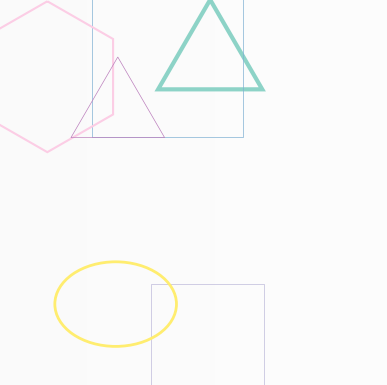[{"shape": "triangle", "thickness": 3, "radius": 0.78, "center": [0.542, 0.846]}, {"shape": "square", "thickness": 0.5, "radius": 0.73, "center": [0.535, 0.116]}, {"shape": "square", "thickness": 0.5, "radius": 0.97, "center": [0.432, 0.839]}, {"shape": "hexagon", "thickness": 1.5, "radius": 0.98, "center": [0.122, 0.801]}, {"shape": "triangle", "thickness": 0.5, "radius": 0.7, "center": [0.304, 0.712]}, {"shape": "oval", "thickness": 2, "radius": 0.78, "center": [0.298, 0.21]}]